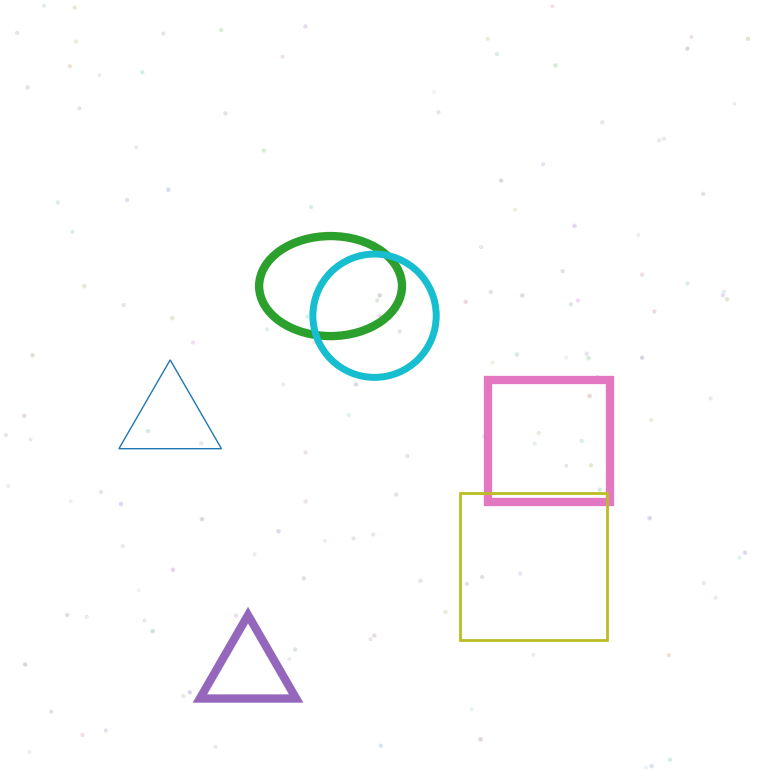[{"shape": "triangle", "thickness": 0.5, "radius": 0.38, "center": [0.221, 0.456]}, {"shape": "oval", "thickness": 3, "radius": 0.46, "center": [0.429, 0.628]}, {"shape": "triangle", "thickness": 3, "radius": 0.36, "center": [0.322, 0.129]}, {"shape": "square", "thickness": 3, "radius": 0.4, "center": [0.713, 0.427]}, {"shape": "square", "thickness": 1, "radius": 0.48, "center": [0.693, 0.264]}, {"shape": "circle", "thickness": 2.5, "radius": 0.4, "center": [0.486, 0.59]}]